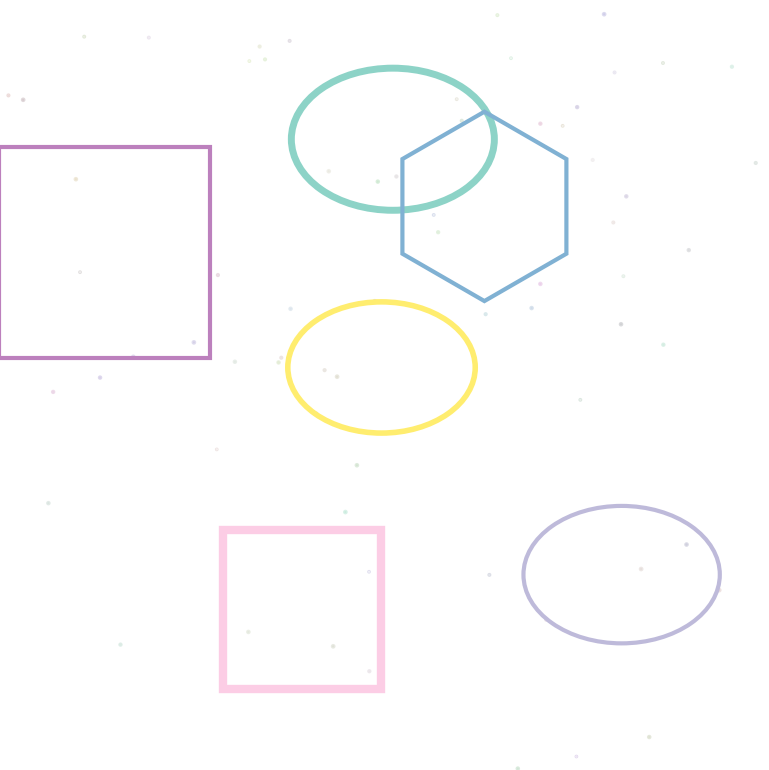[{"shape": "oval", "thickness": 2.5, "radius": 0.66, "center": [0.51, 0.819]}, {"shape": "oval", "thickness": 1.5, "radius": 0.64, "center": [0.807, 0.254]}, {"shape": "hexagon", "thickness": 1.5, "radius": 0.61, "center": [0.629, 0.732]}, {"shape": "square", "thickness": 3, "radius": 0.51, "center": [0.392, 0.209]}, {"shape": "square", "thickness": 1.5, "radius": 0.68, "center": [0.136, 0.672]}, {"shape": "oval", "thickness": 2, "radius": 0.61, "center": [0.495, 0.523]}]